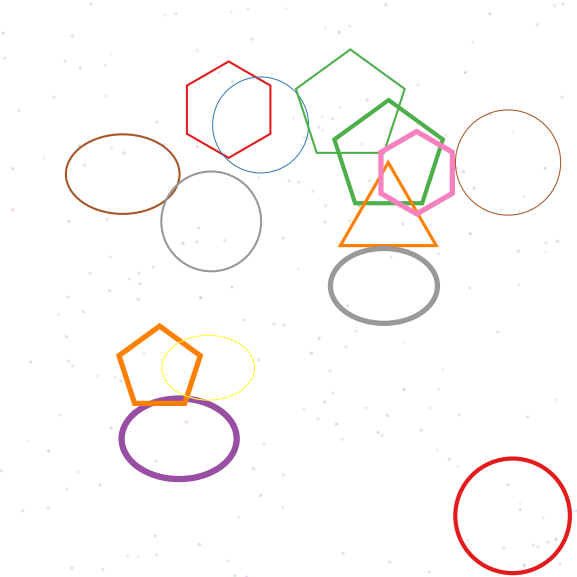[{"shape": "hexagon", "thickness": 1, "radius": 0.42, "center": [0.396, 0.809]}, {"shape": "circle", "thickness": 2, "radius": 0.5, "center": [0.888, 0.106]}, {"shape": "circle", "thickness": 0.5, "radius": 0.42, "center": [0.451, 0.783]}, {"shape": "pentagon", "thickness": 2, "radius": 0.49, "center": [0.673, 0.727]}, {"shape": "pentagon", "thickness": 1, "radius": 0.49, "center": [0.607, 0.815]}, {"shape": "oval", "thickness": 3, "radius": 0.5, "center": [0.31, 0.239]}, {"shape": "triangle", "thickness": 1.5, "radius": 0.48, "center": [0.672, 0.622]}, {"shape": "pentagon", "thickness": 2.5, "radius": 0.37, "center": [0.276, 0.36]}, {"shape": "oval", "thickness": 0.5, "radius": 0.4, "center": [0.361, 0.362]}, {"shape": "circle", "thickness": 0.5, "radius": 0.46, "center": [0.88, 0.718]}, {"shape": "oval", "thickness": 1, "radius": 0.49, "center": [0.213, 0.698]}, {"shape": "hexagon", "thickness": 2.5, "radius": 0.36, "center": [0.721, 0.7]}, {"shape": "oval", "thickness": 2.5, "radius": 0.46, "center": [0.665, 0.504]}, {"shape": "circle", "thickness": 1, "radius": 0.43, "center": [0.366, 0.616]}]